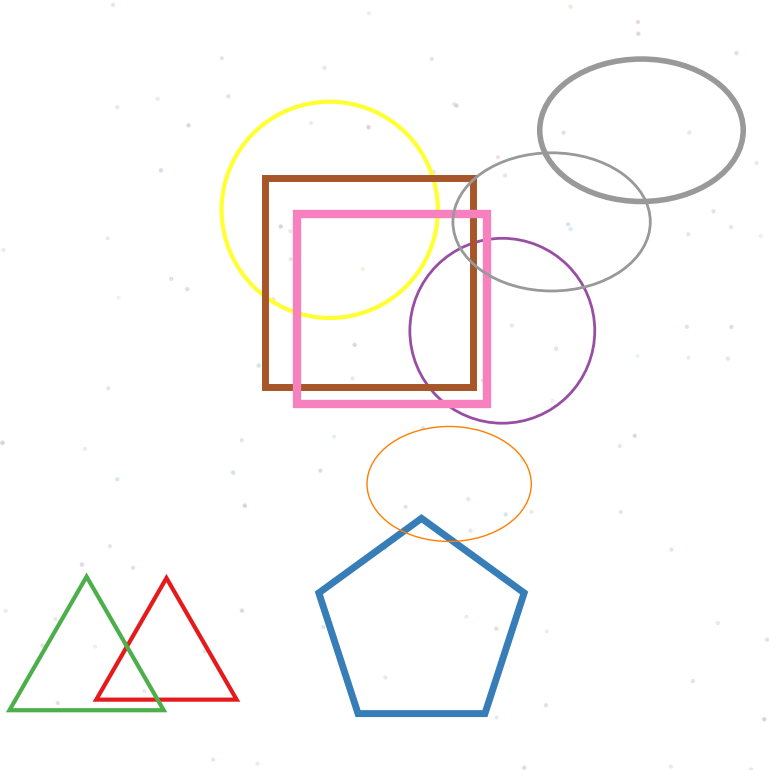[{"shape": "triangle", "thickness": 1.5, "radius": 0.53, "center": [0.216, 0.144]}, {"shape": "pentagon", "thickness": 2.5, "radius": 0.7, "center": [0.547, 0.187]}, {"shape": "triangle", "thickness": 1.5, "radius": 0.58, "center": [0.112, 0.135]}, {"shape": "circle", "thickness": 1, "radius": 0.6, "center": [0.652, 0.57]}, {"shape": "oval", "thickness": 0.5, "radius": 0.53, "center": [0.583, 0.371]}, {"shape": "circle", "thickness": 1.5, "radius": 0.7, "center": [0.428, 0.727]}, {"shape": "square", "thickness": 2.5, "radius": 0.68, "center": [0.479, 0.633]}, {"shape": "square", "thickness": 3, "radius": 0.62, "center": [0.509, 0.598]}, {"shape": "oval", "thickness": 2, "radius": 0.66, "center": [0.833, 0.831]}, {"shape": "oval", "thickness": 1, "radius": 0.64, "center": [0.716, 0.712]}]